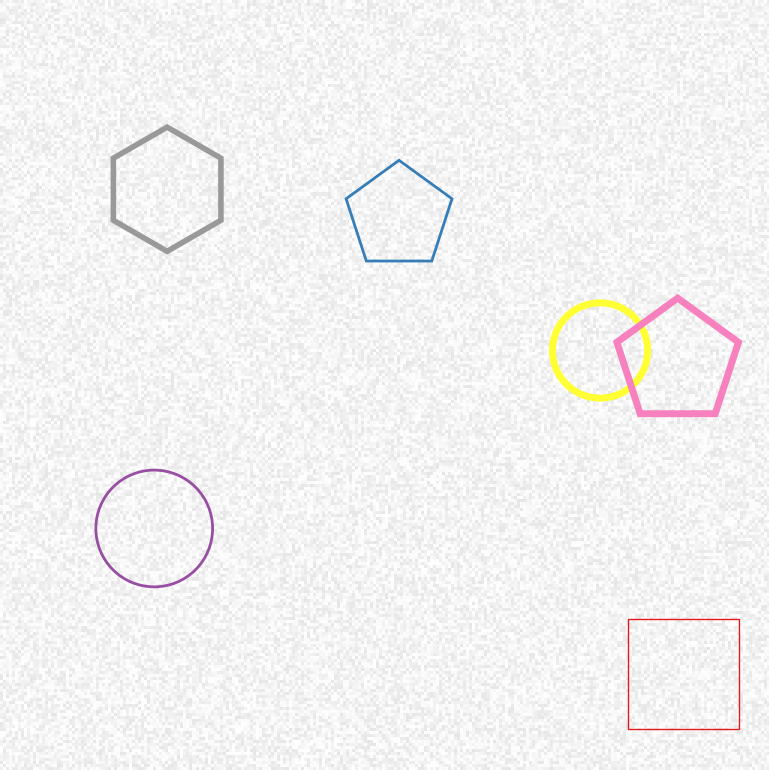[{"shape": "square", "thickness": 0.5, "radius": 0.36, "center": [0.888, 0.125]}, {"shape": "pentagon", "thickness": 1, "radius": 0.36, "center": [0.518, 0.72]}, {"shape": "circle", "thickness": 1, "radius": 0.38, "center": [0.2, 0.314]}, {"shape": "circle", "thickness": 2.5, "radius": 0.31, "center": [0.779, 0.545]}, {"shape": "pentagon", "thickness": 2.5, "radius": 0.41, "center": [0.88, 0.53]}, {"shape": "hexagon", "thickness": 2, "radius": 0.4, "center": [0.217, 0.754]}]